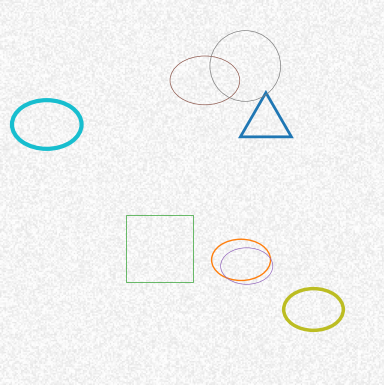[{"shape": "triangle", "thickness": 2, "radius": 0.38, "center": [0.691, 0.683]}, {"shape": "oval", "thickness": 1, "radius": 0.38, "center": [0.626, 0.325]}, {"shape": "square", "thickness": 0.5, "radius": 0.44, "center": [0.414, 0.355]}, {"shape": "oval", "thickness": 0.5, "radius": 0.34, "center": [0.641, 0.309]}, {"shape": "oval", "thickness": 0.5, "radius": 0.45, "center": [0.532, 0.791]}, {"shape": "circle", "thickness": 0.5, "radius": 0.46, "center": [0.637, 0.829]}, {"shape": "oval", "thickness": 2.5, "radius": 0.39, "center": [0.814, 0.196]}, {"shape": "oval", "thickness": 3, "radius": 0.45, "center": [0.121, 0.677]}]